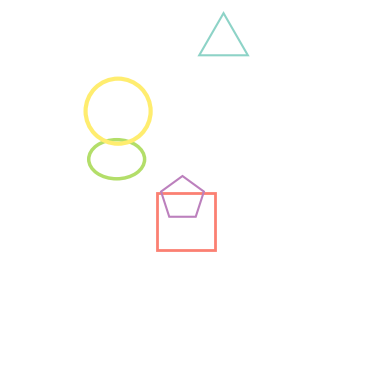[{"shape": "triangle", "thickness": 1.5, "radius": 0.36, "center": [0.581, 0.893]}, {"shape": "square", "thickness": 2, "radius": 0.37, "center": [0.483, 0.425]}, {"shape": "oval", "thickness": 2.5, "radius": 0.36, "center": [0.303, 0.586]}, {"shape": "pentagon", "thickness": 1.5, "radius": 0.29, "center": [0.474, 0.484]}, {"shape": "circle", "thickness": 3, "radius": 0.42, "center": [0.307, 0.711]}]